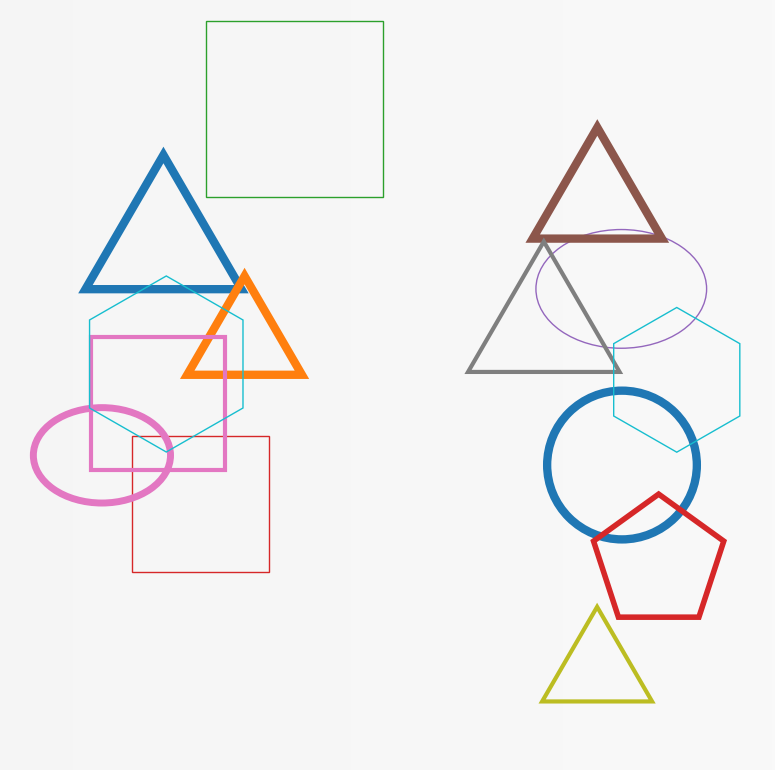[{"shape": "triangle", "thickness": 3, "radius": 0.58, "center": [0.211, 0.683]}, {"shape": "circle", "thickness": 3, "radius": 0.48, "center": [0.803, 0.396]}, {"shape": "triangle", "thickness": 3, "radius": 0.43, "center": [0.316, 0.556]}, {"shape": "square", "thickness": 0.5, "radius": 0.57, "center": [0.38, 0.858]}, {"shape": "pentagon", "thickness": 2, "radius": 0.44, "center": [0.85, 0.27]}, {"shape": "square", "thickness": 0.5, "radius": 0.44, "center": [0.258, 0.345]}, {"shape": "oval", "thickness": 0.5, "radius": 0.55, "center": [0.802, 0.625]}, {"shape": "triangle", "thickness": 3, "radius": 0.48, "center": [0.771, 0.738]}, {"shape": "oval", "thickness": 2.5, "radius": 0.44, "center": [0.132, 0.409]}, {"shape": "square", "thickness": 1.5, "radius": 0.43, "center": [0.204, 0.476]}, {"shape": "triangle", "thickness": 1.5, "radius": 0.56, "center": [0.702, 0.573]}, {"shape": "triangle", "thickness": 1.5, "radius": 0.41, "center": [0.77, 0.13]}, {"shape": "hexagon", "thickness": 0.5, "radius": 0.47, "center": [0.873, 0.507]}, {"shape": "hexagon", "thickness": 0.5, "radius": 0.57, "center": [0.215, 0.527]}]